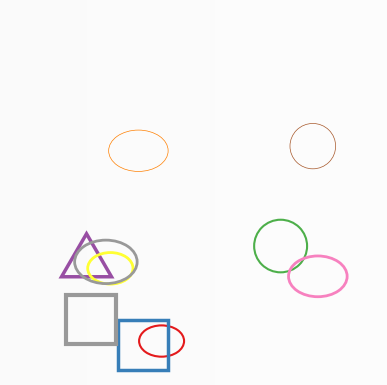[{"shape": "oval", "thickness": 1.5, "radius": 0.29, "center": [0.417, 0.114]}, {"shape": "square", "thickness": 2.5, "radius": 0.32, "center": [0.369, 0.103]}, {"shape": "circle", "thickness": 1.5, "radius": 0.34, "center": [0.724, 0.361]}, {"shape": "triangle", "thickness": 2.5, "radius": 0.37, "center": [0.223, 0.318]}, {"shape": "oval", "thickness": 0.5, "radius": 0.38, "center": [0.357, 0.608]}, {"shape": "oval", "thickness": 2, "radius": 0.29, "center": [0.285, 0.303]}, {"shape": "circle", "thickness": 0.5, "radius": 0.29, "center": [0.807, 0.62]}, {"shape": "oval", "thickness": 2, "radius": 0.38, "center": [0.82, 0.282]}, {"shape": "oval", "thickness": 2, "radius": 0.4, "center": [0.273, 0.32]}, {"shape": "square", "thickness": 3, "radius": 0.32, "center": [0.235, 0.17]}]